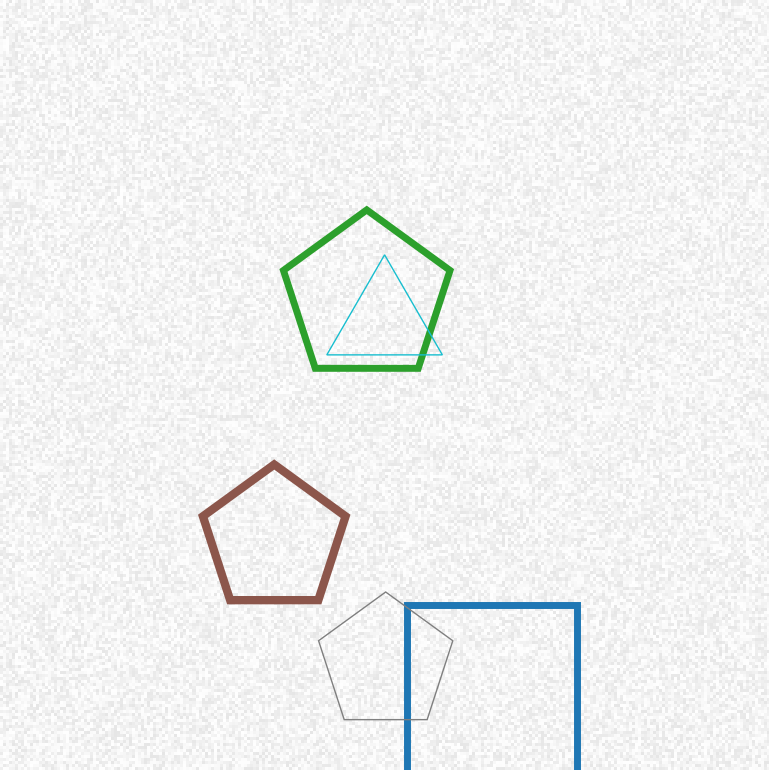[{"shape": "square", "thickness": 2.5, "radius": 0.55, "center": [0.639, 0.104]}, {"shape": "pentagon", "thickness": 2.5, "radius": 0.57, "center": [0.476, 0.614]}, {"shape": "pentagon", "thickness": 3, "radius": 0.49, "center": [0.356, 0.299]}, {"shape": "pentagon", "thickness": 0.5, "radius": 0.46, "center": [0.501, 0.14]}, {"shape": "triangle", "thickness": 0.5, "radius": 0.43, "center": [0.499, 0.582]}]